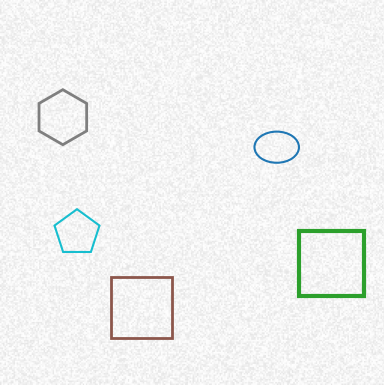[{"shape": "oval", "thickness": 1.5, "radius": 0.29, "center": [0.719, 0.618]}, {"shape": "square", "thickness": 3, "radius": 0.42, "center": [0.861, 0.316]}, {"shape": "square", "thickness": 2, "radius": 0.39, "center": [0.368, 0.202]}, {"shape": "hexagon", "thickness": 2, "radius": 0.36, "center": [0.163, 0.696]}, {"shape": "pentagon", "thickness": 1.5, "radius": 0.31, "center": [0.2, 0.395]}]